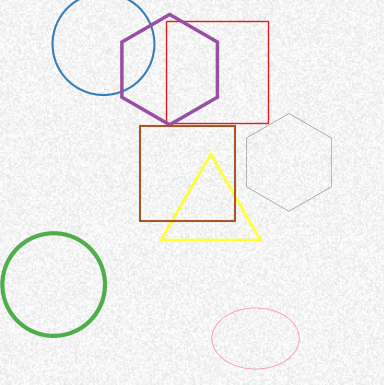[{"shape": "square", "thickness": 1, "radius": 0.66, "center": [0.564, 0.813]}, {"shape": "circle", "thickness": 1.5, "radius": 0.66, "center": [0.269, 0.886]}, {"shape": "circle", "thickness": 3, "radius": 0.67, "center": [0.139, 0.261]}, {"shape": "hexagon", "thickness": 2.5, "radius": 0.72, "center": [0.441, 0.819]}, {"shape": "triangle", "thickness": 2, "radius": 0.74, "center": [0.548, 0.451]}, {"shape": "square", "thickness": 1.5, "radius": 0.62, "center": [0.487, 0.55]}, {"shape": "oval", "thickness": 0.5, "radius": 0.57, "center": [0.664, 0.121]}, {"shape": "hexagon", "thickness": 0.5, "radius": 0.64, "center": [0.75, 0.578]}]